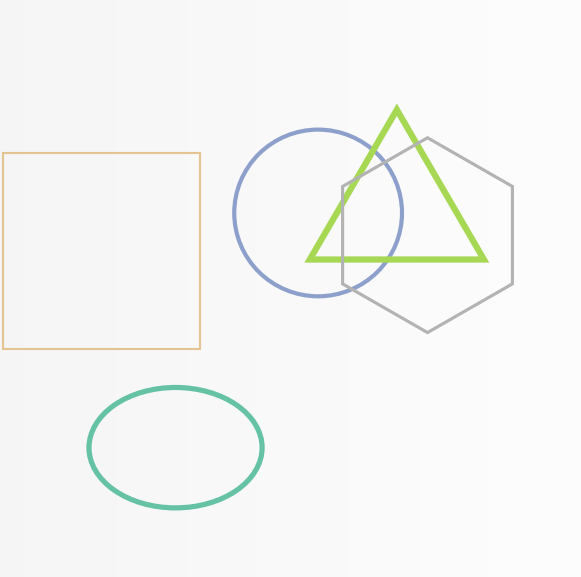[{"shape": "oval", "thickness": 2.5, "radius": 0.74, "center": [0.302, 0.224]}, {"shape": "circle", "thickness": 2, "radius": 0.72, "center": [0.547, 0.63]}, {"shape": "triangle", "thickness": 3, "radius": 0.86, "center": [0.683, 0.636]}, {"shape": "square", "thickness": 1, "radius": 0.85, "center": [0.175, 0.565]}, {"shape": "hexagon", "thickness": 1.5, "radius": 0.84, "center": [0.736, 0.592]}]